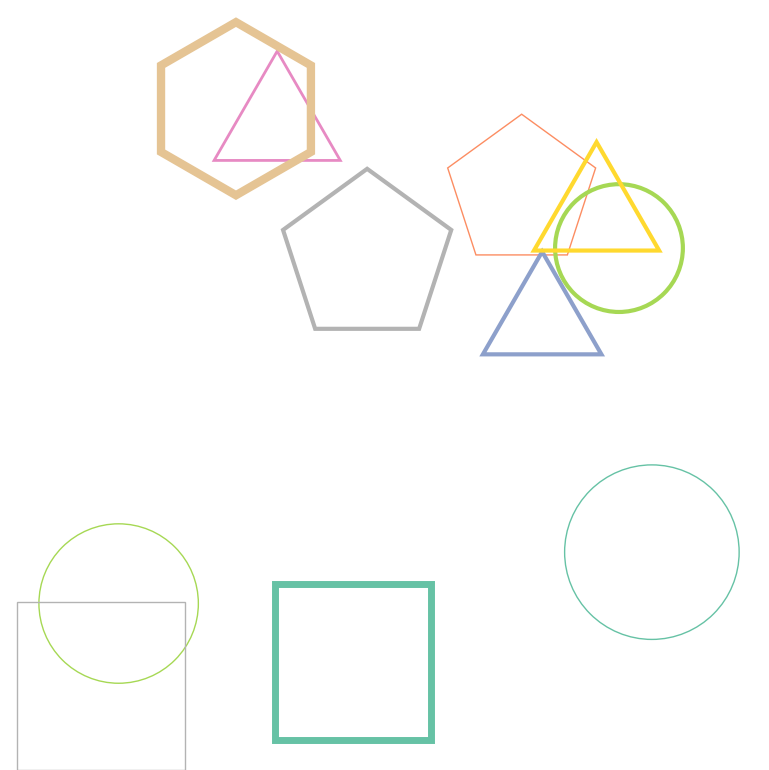[{"shape": "circle", "thickness": 0.5, "radius": 0.57, "center": [0.847, 0.283]}, {"shape": "square", "thickness": 2.5, "radius": 0.51, "center": [0.458, 0.14]}, {"shape": "pentagon", "thickness": 0.5, "radius": 0.51, "center": [0.677, 0.751]}, {"shape": "triangle", "thickness": 1.5, "radius": 0.44, "center": [0.704, 0.584]}, {"shape": "triangle", "thickness": 1, "radius": 0.47, "center": [0.36, 0.839]}, {"shape": "circle", "thickness": 1.5, "radius": 0.41, "center": [0.804, 0.678]}, {"shape": "circle", "thickness": 0.5, "radius": 0.52, "center": [0.154, 0.216]}, {"shape": "triangle", "thickness": 1.5, "radius": 0.47, "center": [0.775, 0.722]}, {"shape": "hexagon", "thickness": 3, "radius": 0.56, "center": [0.306, 0.859]}, {"shape": "square", "thickness": 0.5, "radius": 0.55, "center": [0.131, 0.109]}, {"shape": "pentagon", "thickness": 1.5, "radius": 0.57, "center": [0.477, 0.666]}]